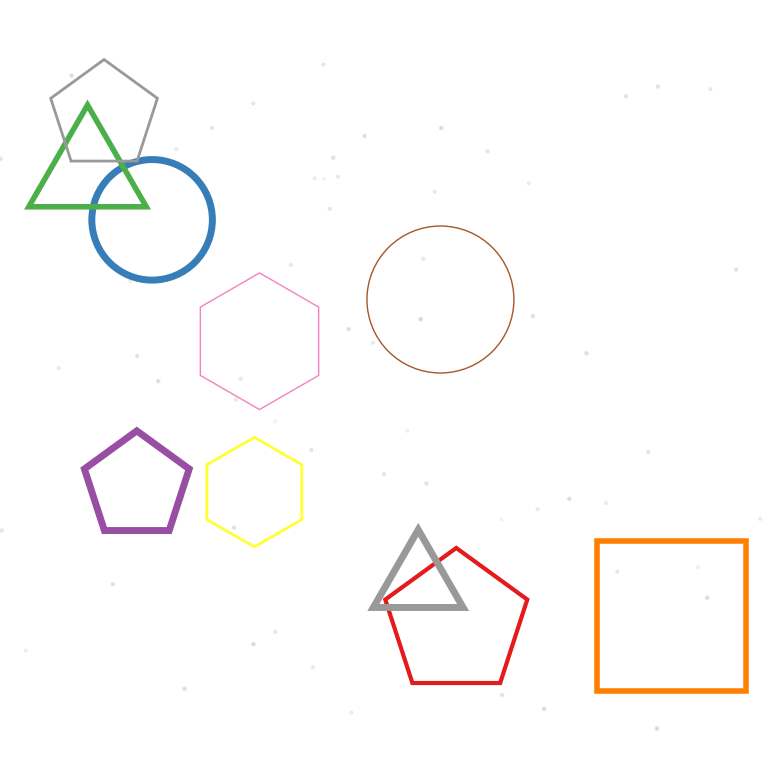[{"shape": "pentagon", "thickness": 1.5, "radius": 0.48, "center": [0.593, 0.191]}, {"shape": "circle", "thickness": 2.5, "radius": 0.39, "center": [0.198, 0.715]}, {"shape": "triangle", "thickness": 2, "radius": 0.44, "center": [0.114, 0.776]}, {"shape": "pentagon", "thickness": 2.5, "radius": 0.36, "center": [0.178, 0.369]}, {"shape": "square", "thickness": 2, "radius": 0.48, "center": [0.872, 0.2]}, {"shape": "hexagon", "thickness": 1, "radius": 0.36, "center": [0.33, 0.361]}, {"shape": "circle", "thickness": 0.5, "radius": 0.48, "center": [0.572, 0.611]}, {"shape": "hexagon", "thickness": 0.5, "radius": 0.44, "center": [0.337, 0.557]}, {"shape": "triangle", "thickness": 2.5, "radius": 0.34, "center": [0.543, 0.245]}, {"shape": "pentagon", "thickness": 1, "radius": 0.36, "center": [0.135, 0.85]}]